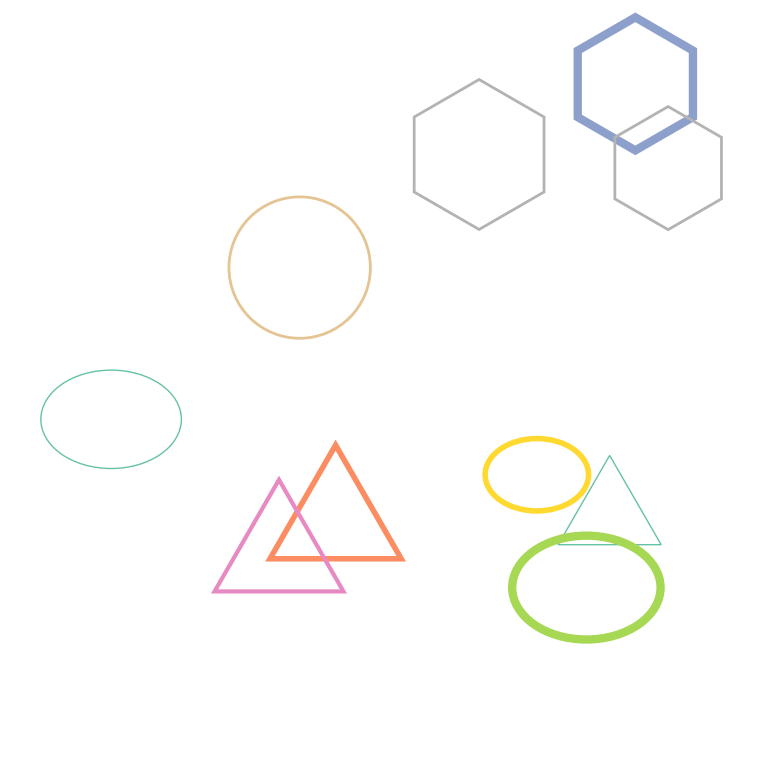[{"shape": "oval", "thickness": 0.5, "radius": 0.46, "center": [0.144, 0.455]}, {"shape": "triangle", "thickness": 0.5, "radius": 0.39, "center": [0.792, 0.331]}, {"shape": "triangle", "thickness": 2, "radius": 0.49, "center": [0.436, 0.324]}, {"shape": "hexagon", "thickness": 3, "radius": 0.43, "center": [0.825, 0.891]}, {"shape": "triangle", "thickness": 1.5, "radius": 0.48, "center": [0.362, 0.28]}, {"shape": "oval", "thickness": 3, "radius": 0.48, "center": [0.762, 0.237]}, {"shape": "oval", "thickness": 2, "radius": 0.34, "center": [0.697, 0.383]}, {"shape": "circle", "thickness": 1, "radius": 0.46, "center": [0.389, 0.653]}, {"shape": "hexagon", "thickness": 1, "radius": 0.4, "center": [0.868, 0.782]}, {"shape": "hexagon", "thickness": 1, "radius": 0.49, "center": [0.622, 0.799]}]